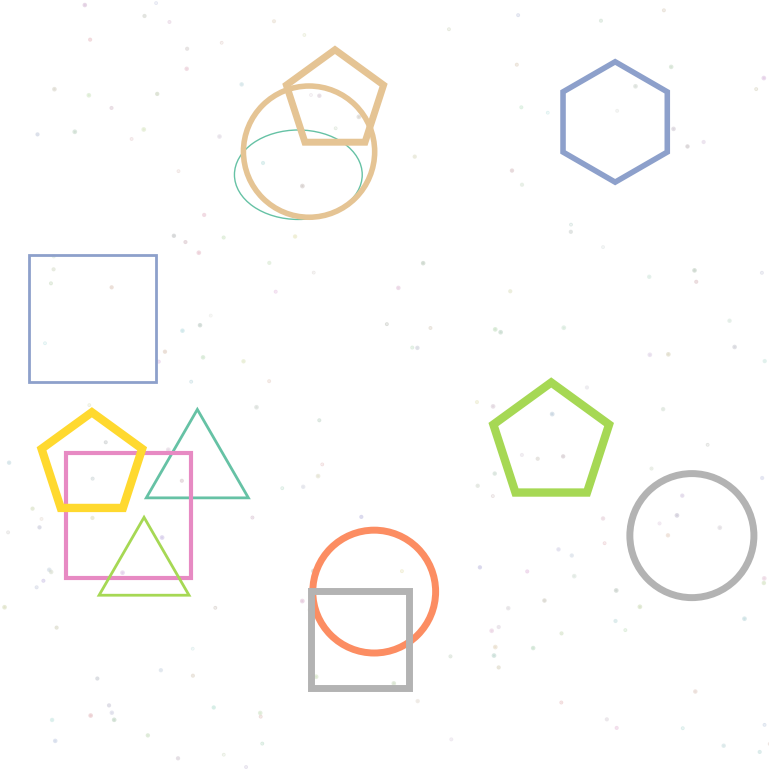[{"shape": "oval", "thickness": 0.5, "radius": 0.41, "center": [0.387, 0.773]}, {"shape": "triangle", "thickness": 1, "radius": 0.38, "center": [0.256, 0.392]}, {"shape": "circle", "thickness": 2.5, "radius": 0.4, "center": [0.486, 0.232]}, {"shape": "square", "thickness": 1, "radius": 0.41, "center": [0.121, 0.586]}, {"shape": "hexagon", "thickness": 2, "radius": 0.39, "center": [0.799, 0.842]}, {"shape": "square", "thickness": 1.5, "radius": 0.41, "center": [0.167, 0.33]}, {"shape": "triangle", "thickness": 1, "radius": 0.34, "center": [0.187, 0.261]}, {"shape": "pentagon", "thickness": 3, "radius": 0.4, "center": [0.716, 0.424]}, {"shape": "pentagon", "thickness": 3, "radius": 0.34, "center": [0.119, 0.396]}, {"shape": "pentagon", "thickness": 2.5, "radius": 0.33, "center": [0.435, 0.869]}, {"shape": "circle", "thickness": 2, "radius": 0.43, "center": [0.401, 0.803]}, {"shape": "square", "thickness": 2.5, "radius": 0.32, "center": [0.468, 0.169]}, {"shape": "circle", "thickness": 2.5, "radius": 0.4, "center": [0.899, 0.304]}]